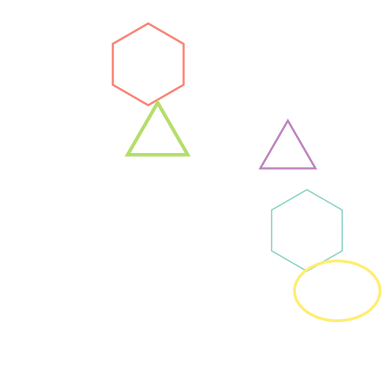[{"shape": "hexagon", "thickness": 1, "radius": 0.53, "center": [0.797, 0.401]}, {"shape": "hexagon", "thickness": 1.5, "radius": 0.53, "center": [0.385, 0.833]}, {"shape": "triangle", "thickness": 2.5, "radius": 0.45, "center": [0.41, 0.643]}, {"shape": "triangle", "thickness": 1.5, "radius": 0.41, "center": [0.748, 0.604]}, {"shape": "oval", "thickness": 2, "radius": 0.55, "center": [0.876, 0.245]}]